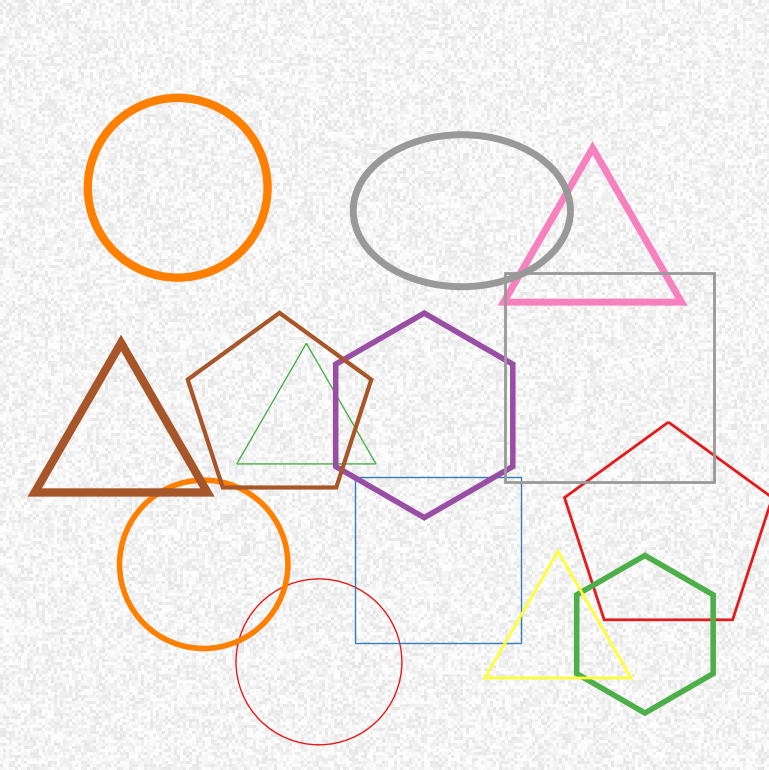[{"shape": "pentagon", "thickness": 1, "radius": 0.71, "center": [0.868, 0.31]}, {"shape": "circle", "thickness": 0.5, "radius": 0.54, "center": [0.414, 0.14]}, {"shape": "square", "thickness": 0.5, "radius": 0.54, "center": [0.569, 0.273]}, {"shape": "hexagon", "thickness": 2, "radius": 0.51, "center": [0.838, 0.176]}, {"shape": "triangle", "thickness": 0.5, "radius": 0.52, "center": [0.398, 0.45]}, {"shape": "hexagon", "thickness": 2, "radius": 0.66, "center": [0.551, 0.461]}, {"shape": "circle", "thickness": 3, "radius": 0.58, "center": [0.231, 0.756]}, {"shape": "circle", "thickness": 2, "radius": 0.55, "center": [0.265, 0.267]}, {"shape": "triangle", "thickness": 1, "radius": 0.55, "center": [0.725, 0.174]}, {"shape": "pentagon", "thickness": 1.5, "radius": 0.63, "center": [0.363, 0.468]}, {"shape": "triangle", "thickness": 3, "radius": 0.65, "center": [0.157, 0.425]}, {"shape": "triangle", "thickness": 2.5, "radius": 0.67, "center": [0.77, 0.674]}, {"shape": "square", "thickness": 1, "radius": 0.68, "center": [0.792, 0.509]}, {"shape": "oval", "thickness": 2.5, "radius": 0.71, "center": [0.6, 0.726]}]